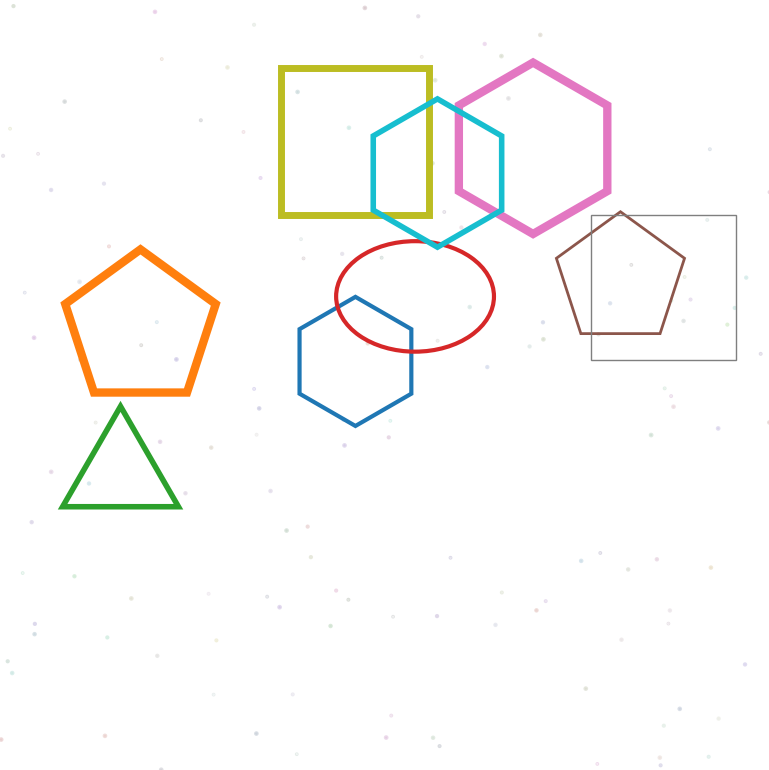[{"shape": "hexagon", "thickness": 1.5, "radius": 0.42, "center": [0.462, 0.531]}, {"shape": "pentagon", "thickness": 3, "radius": 0.51, "center": [0.182, 0.573]}, {"shape": "triangle", "thickness": 2, "radius": 0.43, "center": [0.157, 0.385]}, {"shape": "oval", "thickness": 1.5, "radius": 0.51, "center": [0.539, 0.615]}, {"shape": "pentagon", "thickness": 1, "radius": 0.44, "center": [0.806, 0.638]}, {"shape": "hexagon", "thickness": 3, "radius": 0.56, "center": [0.692, 0.807]}, {"shape": "square", "thickness": 0.5, "radius": 0.47, "center": [0.862, 0.627]}, {"shape": "square", "thickness": 2.5, "radius": 0.48, "center": [0.461, 0.816]}, {"shape": "hexagon", "thickness": 2, "radius": 0.48, "center": [0.568, 0.775]}]